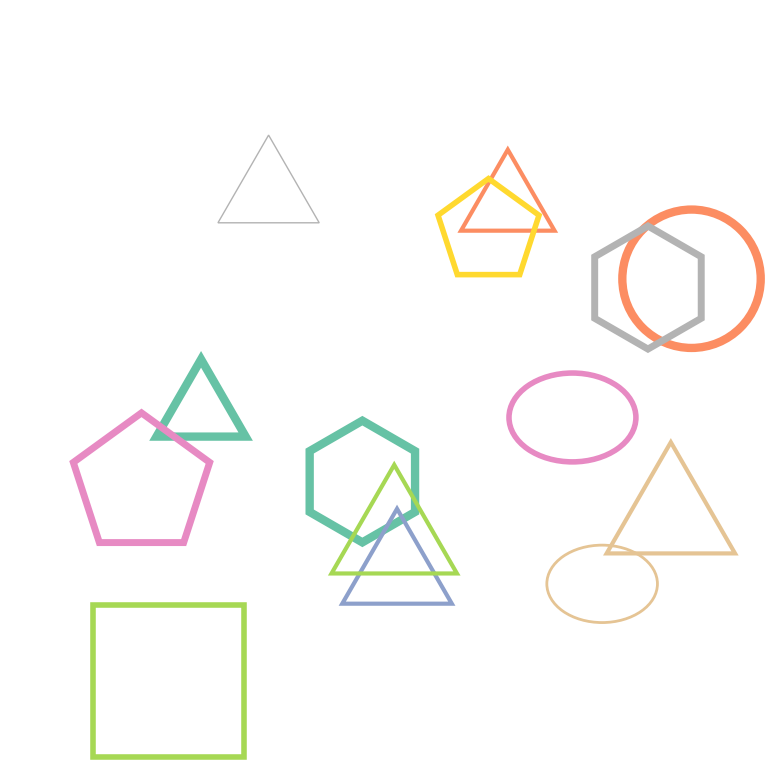[{"shape": "triangle", "thickness": 3, "radius": 0.33, "center": [0.261, 0.466]}, {"shape": "hexagon", "thickness": 3, "radius": 0.4, "center": [0.471, 0.375]}, {"shape": "circle", "thickness": 3, "radius": 0.45, "center": [0.898, 0.638]}, {"shape": "triangle", "thickness": 1.5, "radius": 0.35, "center": [0.659, 0.735]}, {"shape": "triangle", "thickness": 1.5, "radius": 0.41, "center": [0.516, 0.257]}, {"shape": "pentagon", "thickness": 2.5, "radius": 0.47, "center": [0.184, 0.371]}, {"shape": "oval", "thickness": 2, "radius": 0.41, "center": [0.743, 0.458]}, {"shape": "square", "thickness": 2, "radius": 0.49, "center": [0.219, 0.116]}, {"shape": "triangle", "thickness": 1.5, "radius": 0.47, "center": [0.512, 0.302]}, {"shape": "pentagon", "thickness": 2, "radius": 0.34, "center": [0.634, 0.699]}, {"shape": "triangle", "thickness": 1.5, "radius": 0.48, "center": [0.871, 0.329]}, {"shape": "oval", "thickness": 1, "radius": 0.36, "center": [0.782, 0.242]}, {"shape": "hexagon", "thickness": 2.5, "radius": 0.4, "center": [0.842, 0.627]}, {"shape": "triangle", "thickness": 0.5, "radius": 0.38, "center": [0.349, 0.749]}]